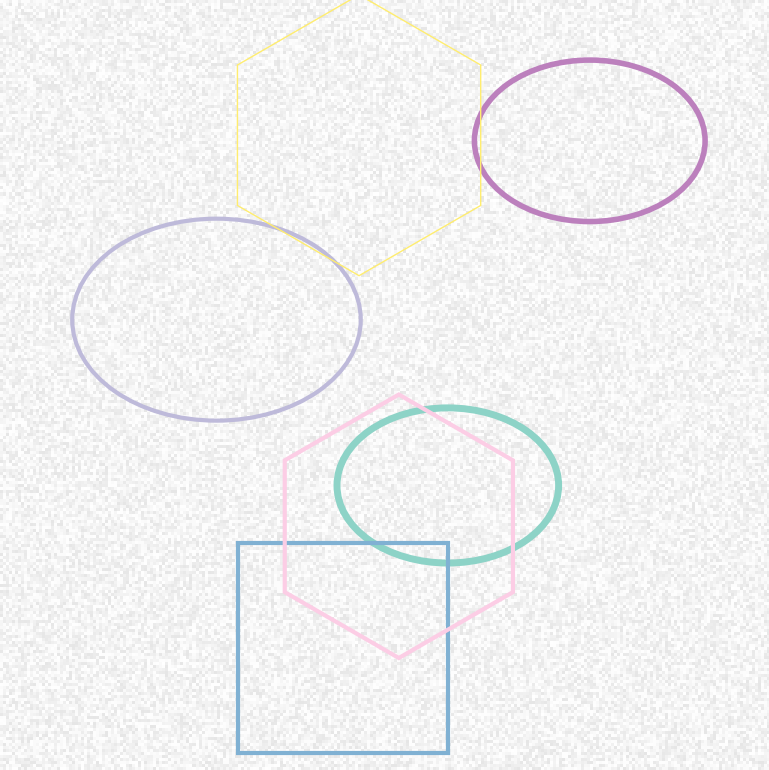[{"shape": "oval", "thickness": 2.5, "radius": 0.72, "center": [0.582, 0.37]}, {"shape": "oval", "thickness": 1.5, "radius": 0.94, "center": [0.281, 0.585]}, {"shape": "square", "thickness": 1.5, "radius": 0.68, "center": [0.445, 0.158]}, {"shape": "hexagon", "thickness": 1.5, "radius": 0.86, "center": [0.518, 0.317]}, {"shape": "oval", "thickness": 2, "radius": 0.75, "center": [0.766, 0.817]}, {"shape": "hexagon", "thickness": 0.5, "radius": 0.91, "center": [0.466, 0.824]}]